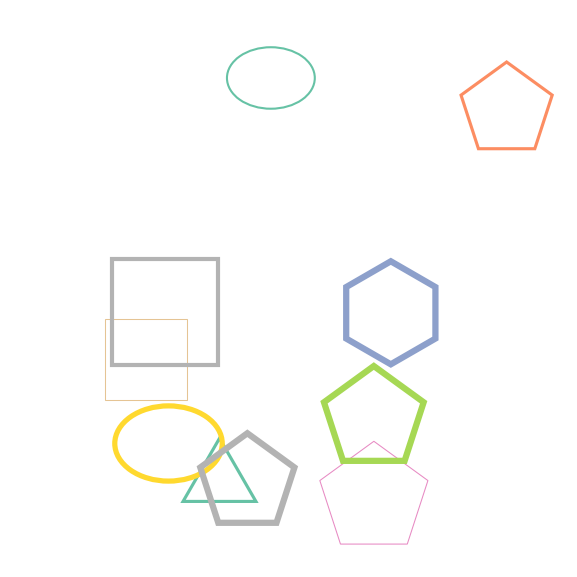[{"shape": "triangle", "thickness": 1.5, "radius": 0.36, "center": [0.38, 0.167]}, {"shape": "oval", "thickness": 1, "radius": 0.38, "center": [0.469, 0.864]}, {"shape": "pentagon", "thickness": 1.5, "radius": 0.42, "center": [0.877, 0.809]}, {"shape": "hexagon", "thickness": 3, "radius": 0.45, "center": [0.677, 0.457]}, {"shape": "pentagon", "thickness": 0.5, "radius": 0.49, "center": [0.647, 0.137]}, {"shape": "pentagon", "thickness": 3, "radius": 0.45, "center": [0.647, 0.275]}, {"shape": "oval", "thickness": 2.5, "radius": 0.47, "center": [0.292, 0.231]}, {"shape": "square", "thickness": 0.5, "radius": 0.35, "center": [0.253, 0.376]}, {"shape": "square", "thickness": 2, "radius": 0.46, "center": [0.286, 0.459]}, {"shape": "pentagon", "thickness": 3, "radius": 0.43, "center": [0.428, 0.163]}]